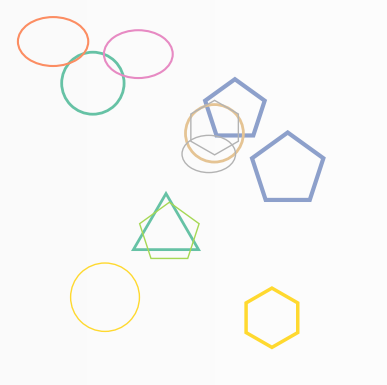[{"shape": "circle", "thickness": 2, "radius": 0.4, "center": [0.24, 0.784]}, {"shape": "triangle", "thickness": 2, "radius": 0.49, "center": [0.428, 0.4]}, {"shape": "oval", "thickness": 1.5, "radius": 0.45, "center": [0.137, 0.892]}, {"shape": "pentagon", "thickness": 3, "radius": 0.4, "center": [0.606, 0.713]}, {"shape": "pentagon", "thickness": 3, "radius": 0.48, "center": [0.742, 0.559]}, {"shape": "oval", "thickness": 1.5, "radius": 0.44, "center": [0.357, 0.859]}, {"shape": "pentagon", "thickness": 1, "radius": 0.4, "center": [0.437, 0.394]}, {"shape": "hexagon", "thickness": 2.5, "radius": 0.38, "center": [0.702, 0.175]}, {"shape": "circle", "thickness": 1, "radius": 0.44, "center": [0.271, 0.228]}, {"shape": "circle", "thickness": 2, "radius": 0.37, "center": [0.553, 0.654]}, {"shape": "hexagon", "thickness": 1, "radius": 0.35, "center": [0.554, 0.669]}, {"shape": "oval", "thickness": 1, "radius": 0.35, "center": [0.539, 0.6]}]